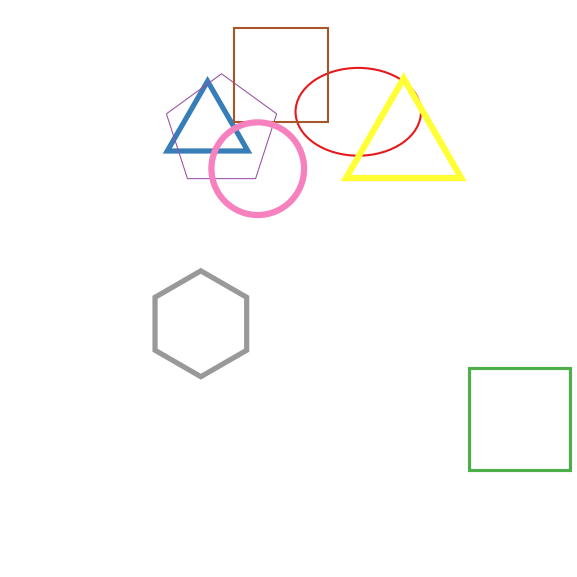[{"shape": "oval", "thickness": 1, "radius": 0.54, "center": [0.62, 0.806]}, {"shape": "triangle", "thickness": 2.5, "radius": 0.4, "center": [0.359, 0.778]}, {"shape": "square", "thickness": 1.5, "radius": 0.44, "center": [0.9, 0.274]}, {"shape": "pentagon", "thickness": 0.5, "radius": 0.5, "center": [0.384, 0.771]}, {"shape": "triangle", "thickness": 3, "radius": 0.58, "center": [0.699, 0.748]}, {"shape": "square", "thickness": 1, "radius": 0.41, "center": [0.487, 0.869]}, {"shape": "circle", "thickness": 3, "radius": 0.4, "center": [0.446, 0.707]}, {"shape": "hexagon", "thickness": 2.5, "radius": 0.46, "center": [0.348, 0.438]}]